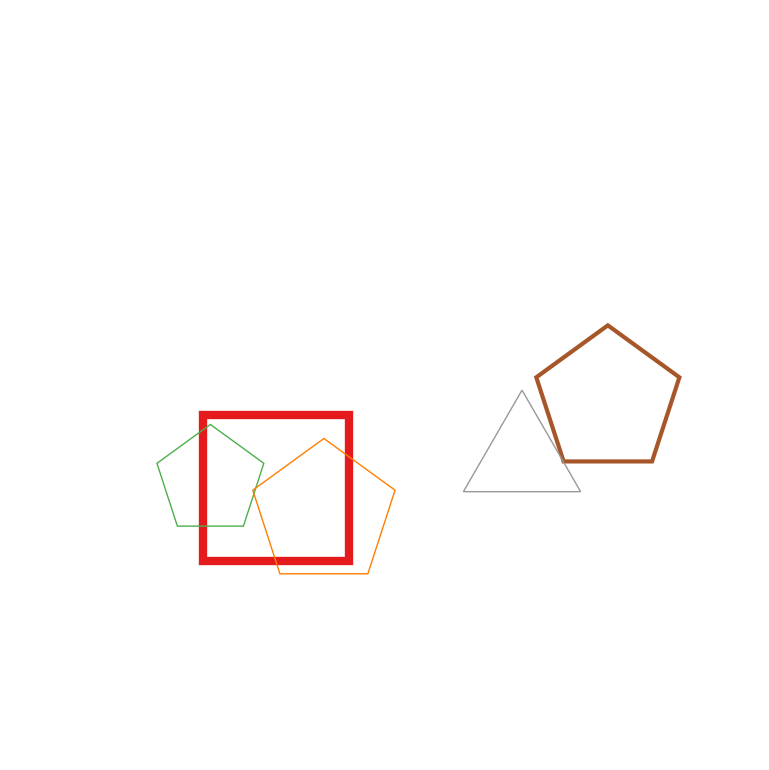[{"shape": "square", "thickness": 3, "radius": 0.48, "center": [0.358, 0.366]}, {"shape": "pentagon", "thickness": 0.5, "radius": 0.36, "center": [0.273, 0.376]}, {"shape": "pentagon", "thickness": 0.5, "radius": 0.49, "center": [0.421, 0.333]}, {"shape": "pentagon", "thickness": 1.5, "radius": 0.49, "center": [0.789, 0.48]}, {"shape": "triangle", "thickness": 0.5, "radius": 0.44, "center": [0.678, 0.405]}]